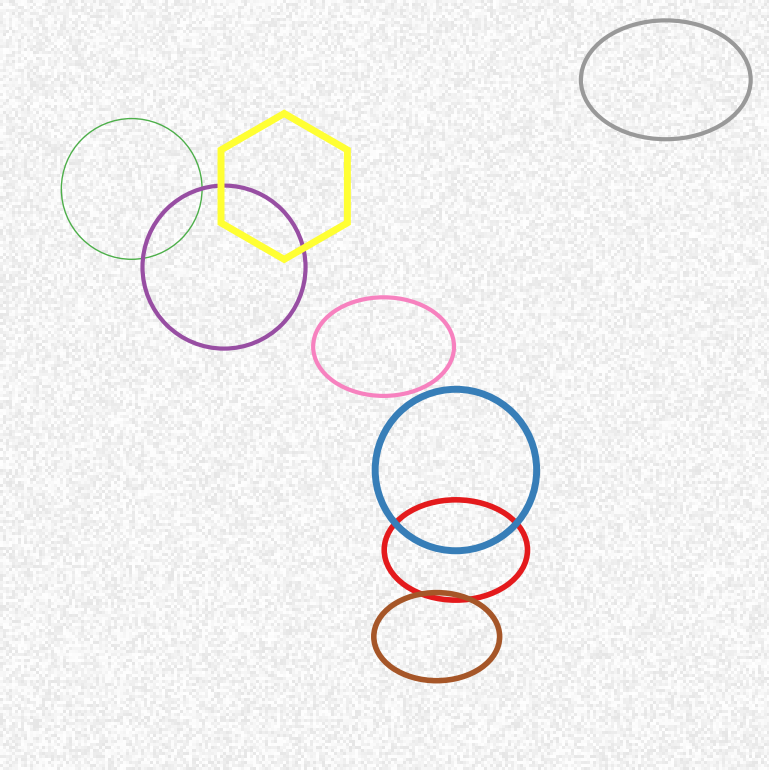[{"shape": "oval", "thickness": 2, "radius": 0.47, "center": [0.592, 0.286]}, {"shape": "circle", "thickness": 2.5, "radius": 0.52, "center": [0.592, 0.39]}, {"shape": "circle", "thickness": 0.5, "radius": 0.46, "center": [0.171, 0.755]}, {"shape": "circle", "thickness": 1.5, "radius": 0.53, "center": [0.291, 0.653]}, {"shape": "hexagon", "thickness": 2.5, "radius": 0.47, "center": [0.369, 0.758]}, {"shape": "oval", "thickness": 2, "radius": 0.41, "center": [0.567, 0.173]}, {"shape": "oval", "thickness": 1.5, "radius": 0.46, "center": [0.498, 0.55]}, {"shape": "oval", "thickness": 1.5, "radius": 0.55, "center": [0.865, 0.896]}]